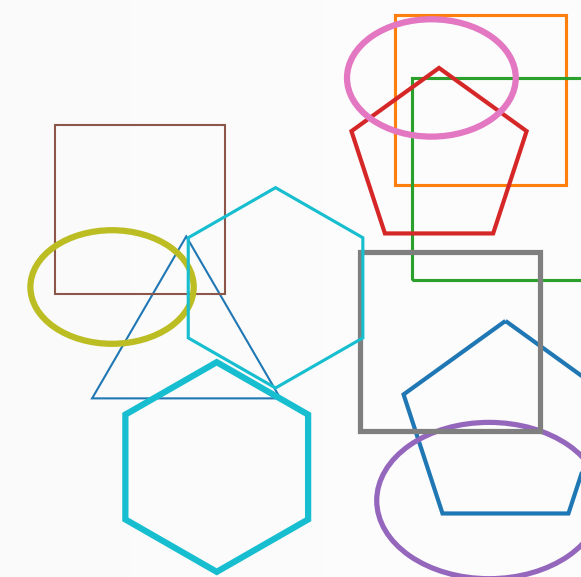[{"shape": "pentagon", "thickness": 2, "radius": 0.92, "center": [0.87, 0.259]}, {"shape": "triangle", "thickness": 1, "radius": 0.93, "center": [0.32, 0.403]}, {"shape": "square", "thickness": 1.5, "radius": 0.74, "center": [0.826, 0.826]}, {"shape": "square", "thickness": 1.5, "radius": 0.87, "center": [0.884, 0.688]}, {"shape": "pentagon", "thickness": 2, "radius": 0.79, "center": [0.755, 0.723]}, {"shape": "oval", "thickness": 2.5, "radius": 0.97, "center": [0.841, 0.132]}, {"shape": "square", "thickness": 1, "radius": 0.73, "center": [0.241, 0.637]}, {"shape": "oval", "thickness": 3, "radius": 0.73, "center": [0.742, 0.864]}, {"shape": "square", "thickness": 2.5, "radius": 0.77, "center": [0.774, 0.408]}, {"shape": "oval", "thickness": 3, "radius": 0.7, "center": [0.193, 0.502]}, {"shape": "hexagon", "thickness": 3, "radius": 0.91, "center": [0.373, 0.19]}, {"shape": "hexagon", "thickness": 1.5, "radius": 0.87, "center": [0.474, 0.501]}]